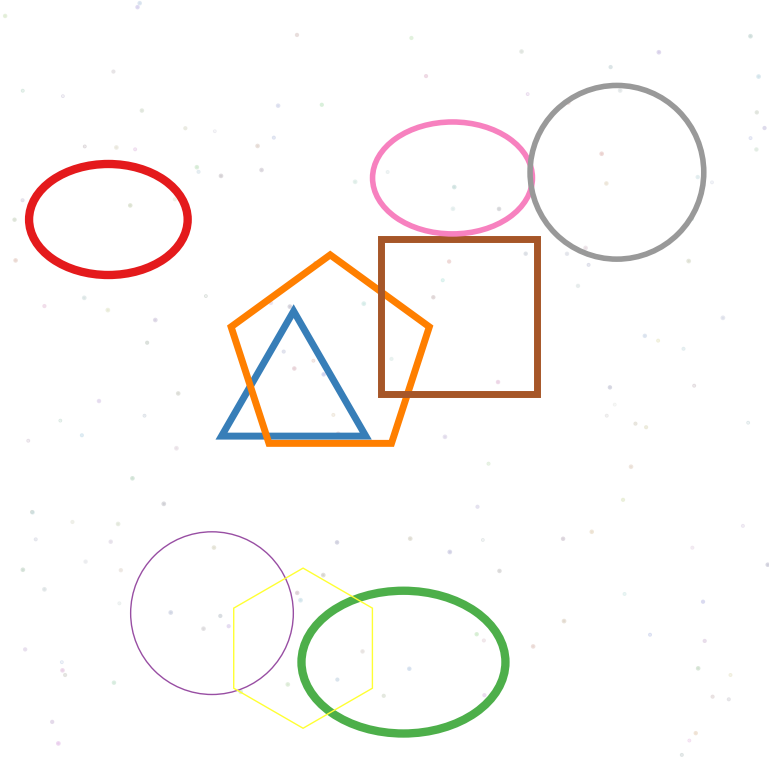[{"shape": "oval", "thickness": 3, "radius": 0.51, "center": [0.141, 0.715]}, {"shape": "triangle", "thickness": 2.5, "radius": 0.54, "center": [0.381, 0.488]}, {"shape": "oval", "thickness": 3, "radius": 0.66, "center": [0.524, 0.14]}, {"shape": "circle", "thickness": 0.5, "radius": 0.53, "center": [0.275, 0.204]}, {"shape": "pentagon", "thickness": 2.5, "radius": 0.68, "center": [0.429, 0.534]}, {"shape": "hexagon", "thickness": 0.5, "radius": 0.52, "center": [0.394, 0.158]}, {"shape": "square", "thickness": 2.5, "radius": 0.51, "center": [0.596, 0.589]}, {"shape": "oval", "thickness": 2, "radius": 0.52, "center": [0.588, 0.769]}, {"shape": "circle", "thickness": 2, "radius": 0.56, "center": [0.801, 0.776]}]